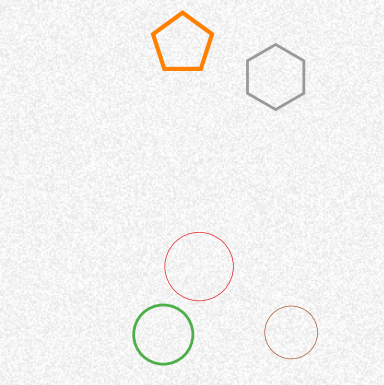[{"shape": "circle", "thickness": 0.5, "radius": 0.45, "center": [0.517, 0.308]}, {"shape": "circle", "thickness": 2, "radius": 0.38, "center": [0.424, 0.131]}, {"shape": "pentagon", "thickness": 3, "radius": 0.4, "center": [0.474, 0.886]}, {"shape": "circle", "thickness": 0.5, "radius": 0.34, "center": [0.756, 0.137]}, {"shape": "hexagon", "thickness": 2, "radius": 0.42, "center": [0.716, 0.8]}]